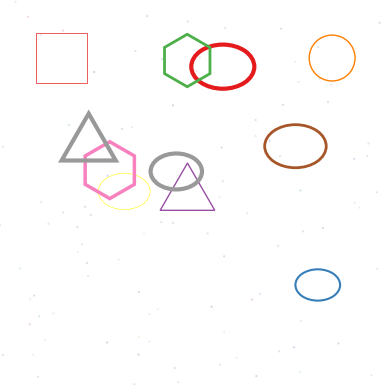[{"shape": "square", "thickness": 0.5, "radius": 0.33, "center": [0.16, 0.85]}, {"shape": "oval", "thickness": 3, "radius": 0.41, "center": [0.579, 0.827]}, {"shape": "oval", "thickness": 1.5, "radius": 0.29, "center": [0.825, 0.26]}, {"shape": "hexagon", "thickness": 2, "radius": 0.34, "center": [0.486, 0.843]}, {"shape": "triangle", "thickness": 1, "radius": 0.41, "center": [0.487, 0.495]}, {"shape": "circle", "thickness": 1, "radius": 0.3, "center": [0.863, 0.849]}, {"shape": "oval", "thickness": 0.5, "radius": 0.34, "center": [0.323, 0.503]}, {"shape": "oval", "thickness": 2, "radius": 0.4, "center": [0.767, 0.62]}, {"shape": "hexagon", "thickness": 2.5, "radius": 0.37, "center": [0.285, 0.558]}, {"shape": "oval", "thickness": 3, "radius": 0.33, "center": [0.458, 0.555]}, {"shape": "triangle", "thickness": 3, "radius": 0.41, "center": [0.23, 0.624]}]